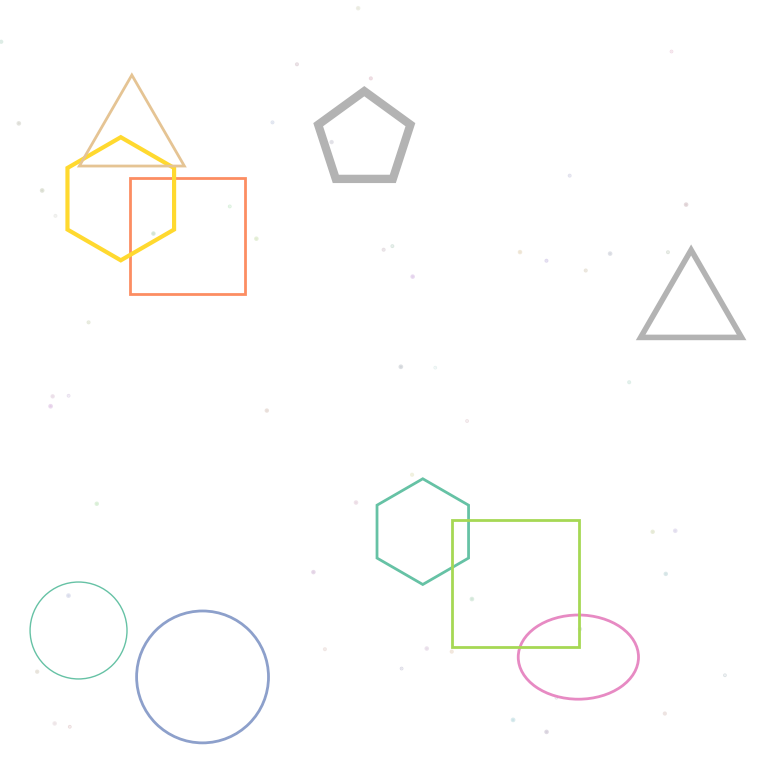[{"shape": "hexagon", "thickness": 1, "radius": 0.34, "center": [0.549, 0.31]}, {"shape": "circle", "thickness": 0.5, "radius": 0.31, "center": [0.102, 0.181]}, {"shape": "square", "thickness": 1, "radius": 0.37, "center": [0.244, 0.693]}, {"shape": "circle", "thickness": 1, "radius": 0.43, "center": [0.263, 0.121]}, {"shape": "oval", "thickness": 1, "radius": 0.39, "center": [0.751, 0.147]}, {"shape": "square", "thickness": 1, "radius": 0.41, "center": [0.67, 0.242]}, {"shape": "hexagon", "thickness": 1.5, "radius": 0.4, "center": [0.157, 0.742]}, {"shape": "triangle", "thickness": 1, "radius": 0.39, "center": [0.171, 0.824]}, {"shape": "triangle", "thickness": 2, "radius": 0.38, "center": [0.898, 0.6]}, {"shape": "pentagon", "thickness": 3, "radius": 0.31, "center": [0.473, 0.819]}]